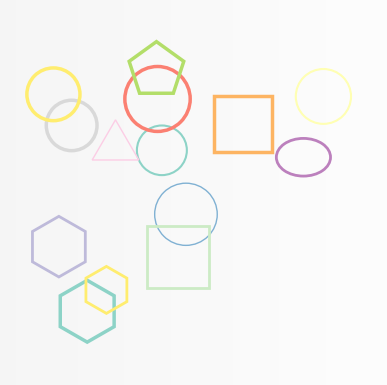[{"shape": "circle", "thickness": 1.5, "radius": 0.32, "center": [0.418, 0.61]}, {"shape": "hexagon", "thickness": 2.5, "radius": 0.4, "center": [0.225, 0.192]}, {"shape": "circle", "thickness": 1.5, "radius": 0.36, "center": [0.835, 0.749]}, {"shape": "hexagon", "thickness": 2, "radius": 0.39, "center": [0.152, 0.359]}, {"shape": "circle", "thickness": 2.5, "radius": 0.42, "center": [0.407, 0.743]}, {"shape": "circle", "thickness": 1, "radius": 0.4, "center": [0.48, 0.443]}, {"shape": "square", "thickness": 2.5, "radius": 0.37, "center": [0.627, 0.678]}, {"shape": "pentagon", "thickness": 2.5, "radius": 0.37, "center": [0.404, 0.818]}, {"shape": "triangle", "thickness": 1, "radius": 0.35, "center": [0.298, 0.619]}, {"shape": "circle", "thickness": 2.5, "radius": 0.33, "center": [0.185, 0.674]}, {"shape": "oval", "thickness": 2, "radius": 0.35, "center": [0.783, 0.592]}, {"shape": "square", "thickness": 2, "radius": 0.4, "center": [0.46, 0.333]}, {"shape": "hexagon", "thickness": 2, "radius": 0.31, "center": [0.275, 0.247]}, {"shape": "circle", "thickness": 2.5, "radius": 0.34, "center": [0.138, 0.755]}]